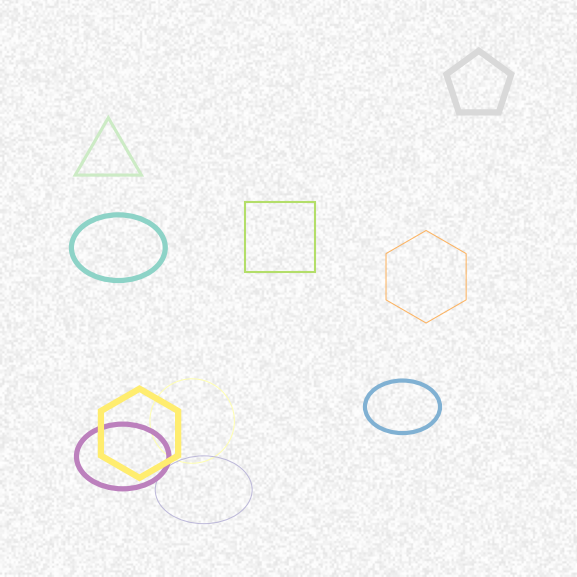[{"shape": "oval", "thickness": 2.5, "radius": 0.41, "center": [0.205, 0.57]}, {"shape": "circle", "thickness": 0.5, "radius": 0.37, "center": [0.333, 0.27]}, {"shape": "oval", "thickness": 0.5, "radius": 0.42, "center": [0.353, 0.151]}, {"shape": "oval", "thickness": 2, "radius": 0.32, "center": [0.697, 0.295]}, {"shape": "hexagon", "thickness": 0.5, "radius": 0.4, "center": [0.738, 0.52]}, {"shape": "square", "thickness": 1, "radius": 0.3, "center": [0.485, 0.588]}, {"shape": "pentagon", "thickness": 3, "radius": 0.29, "center": [0.829, 0.852]}, {"shape": "oval", "thickness": 2.5, "radius": 0.4, "center": [0.212, 0.209]}, {"shape": "triangle", "thickness": 1.5, "radius": 0.33, "center": [0.188, 0.729]}, {"shape": "hexagon", "thickness": 3, "radius": 0.39, "center": [0.242, 0.249]}]